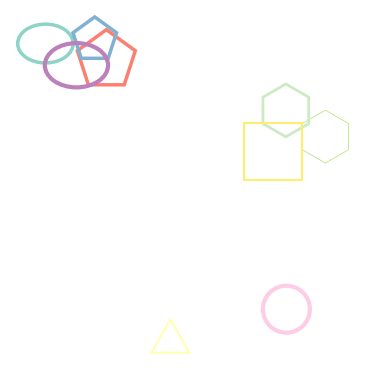[{"shape": "oval", "thickness": 2.5, "radius": 0.36, "center": [0.118, 0.887]}, {"shape": "triangle", "thickness": 1.5, "radius": 0.29, "center": [0.443, 0.113]}, {"shape": "pentagon", "thickness": 2.5, "radius": 0.4, "center": [0.276, 0.844]}, {"shape": "pentagon", "thickness": 2.5, "radius": 0.3, "center": [0.246, 0.897]}, {"shape": "hexagon", "thickness": 0.5, "radius": 0.34, "center": [0.845, 0.645]}, {"shape": "circle", "thickness": 3, "radius": 0.31, "center": [0.744, 0.197]}, {"shape": "oval", "thickness": 3, "radius": 0.41, "center": [0.199, 0.831]}, {"shape": "hexagon", "thickness": 2, "radius": 0.34, "center": [0.742, 0.713]}, {"shape": "square", "thickness": 1.5, "radius": 0.37, "center": [0.709, 0.607]}]